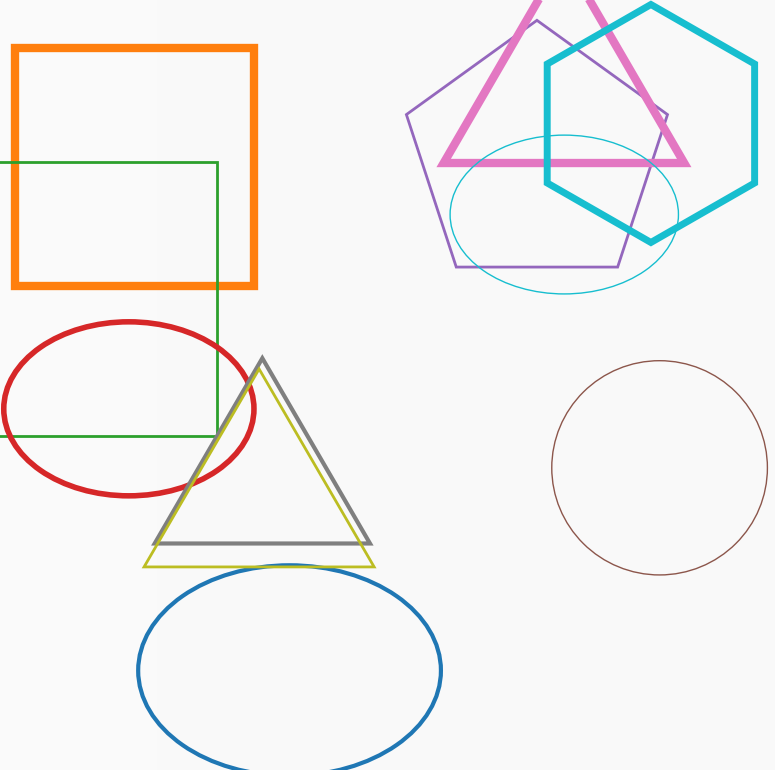[{"shape": "oval", "thickness": 1.5, "radius": 0.98, "center": [0.374, 0.129]}, {"shape": "square", "thickness": 3, "radius": 0.77, "center": [0.173, 0.783]}, {"shape": "square", "thickness": 1, "radius": 0.89, "center": [0.102, 0.612]}, {"shape": "oval", "thickness": 2, "radius": 0.81, "center": [0.166, 0.469]}, {"shape": "pentagon", "thickness": 1, "radius": 0.89, "center": [0.693, 0.796]}, {"shape": "circle", "thickness": 0.5, "radius": 0.7, "center": [0.851, 0.392]}, {"shape": "triangle", "thickness": 3, "radius": 0.9, "center": [0.728, 0.878]}, {"shape": "triangle", "thickness": 1.5, "radius": 0.8, "center": [0.338, 0.374]}, {"shape": "triangle", "thickness": 1, "radius": 0.86, "center": [0.334, 0.349]}, {"shape": "hexagon", "thickness": 2.5, "radius": 0.77, "center": [0.84, 0.84]}, {"shape": "oval", "thickness": 0.5, "radius": 0.74, "center": [0.728, 0.721]}]